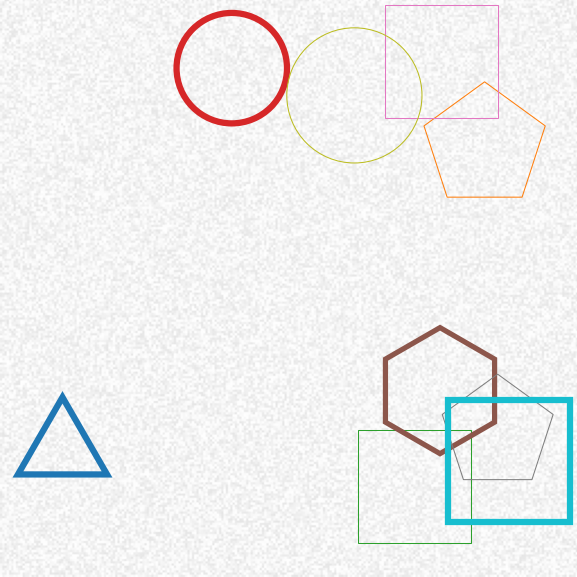[{"shape": "triangle", "thickness": 3, "radius": 0.45, "center": [0.108, 0.222]}, {"shape": "pentagon", "thickness": 0.5, "radius": 0.55, "center": [0.839, 0.747]}, {"shape": "square", "thickness": 0.5, "radius": 0.49, "center": [0.718, 0.157]}, {"shape": "circle", "thickness": 3, "radius": 0.48, "center": [0.401, 0.881]}, {"shape": "hexagon", "thickness": 2.5, "radius": 0.55, "center": [0.762, 0.323]}, {"shape": "square", "thickness": 0.5, "radius": 0.49, "center": [0.765, 0.892]}, {"shape": "pentagon", "thickness": 0.5, "radius": 0.5, "center": [0.862, 0.25]}, {"shape": "circle", "thickness": 0.5, "radius": 0.59, "center": [0.614, 0.834]}, {"shape": "square", "thickness": 3, "radius": 0.53, "center": [0.881, 0.201]}]